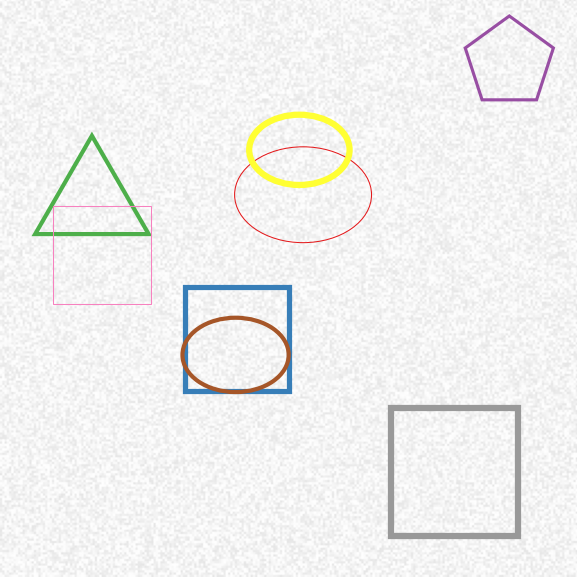[{"shape": "oval", "thickness": 0.5, "radius": 0.59, "center": [0.525, 0.662]}, {"shape": "square", "thickness": 2.5, "radius": 0.45, "center": [0.41, 0.412]}, {"shape": "triangle", "thickness": 2, "radius": 0.57, "center": [0.159, 0.651]}, {"shape": "pentagon", "thickness": 1.5, "radius": 0.4, "center": [0.882, 0.891]}, {"shape": "oval", "thickness": 3, "radius": 0.43, "center": [0.518, 0.74]}, {"shape": "oval", "thickness": 2, "radius": 0.46, "center": [0.408, 0.385]}, {"shape": "square", "thickness": 0.5, "radius": 0.43, "center": [0.177, 0.558]}, {"shape": "square", "thickness": 3, "radius": 0.55, "center": [0.787, 0.182]}]